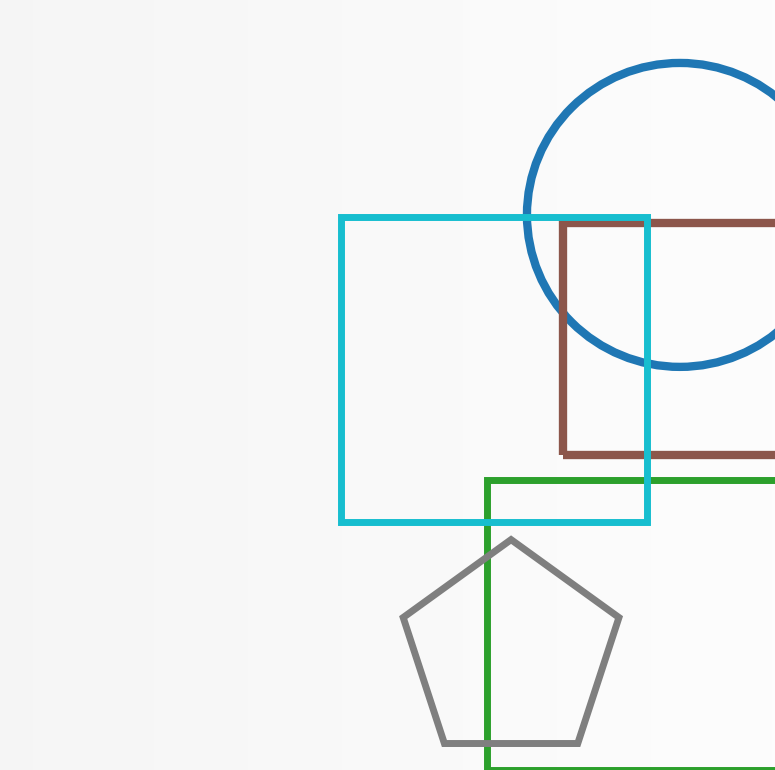[{"shape": "circle", "thickness": 3, "radius": 0.99, "center": [0.877, 0.721]}, {"shape": "square", "thickness": 2.5, "radius": 0.94, "center": [0.817, 0.188]}, {"shape": "square", "thickness": 3, "radius": 0.75, "center": [0.876, 0.559]}, {"shape": "pentagon", "thickness": 2.5, "radius": 0.73, "center": [0.659, 0.153]}, {"shape": "square", "thickness": 2.5, "radius": 0.99, "center": [0.638, 0.52]}]